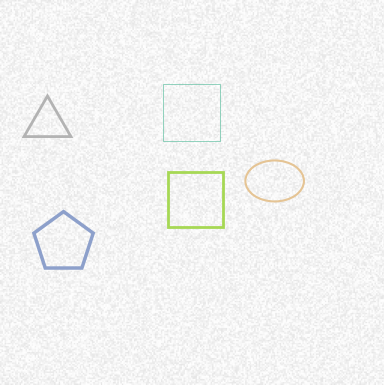[{"shape": "square", "thickness": 0.5, "radius": 0.37, "center": [0.497, 0.707]}, {"shape": "pentagon", "thickness": 2.5, "radius": 0.41, "center": [0.165, 0.369]}, {"shape": "square", "thickness": 2, "radius": 0.36, "center": [0.509, 0.482]}, {"shape": "oval", "thickness": 1.5, "radius": 0.38, "center": [0.713, 0.53]}, {"shape": "triangle", "thickness": 2, "radius": 0.35, "center": [0.123, 0.68]}]